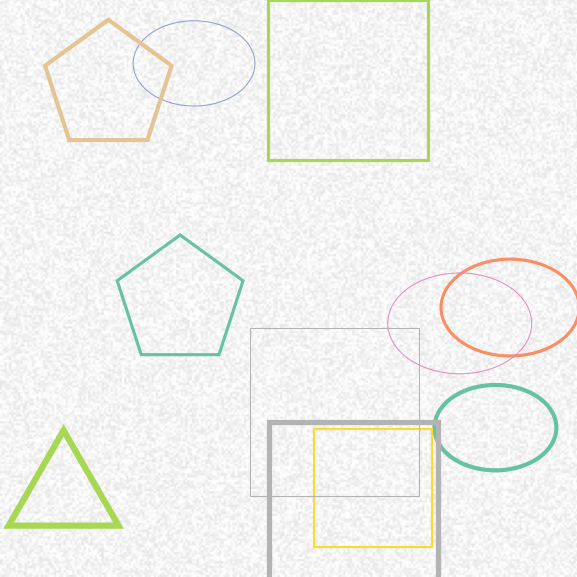[{"shape": "oval", "thickness": 2, "radius": 0.53, "center": [0.858, 0.259]}, {"shape": "pentagon", "thickness": 1.5, "radius": 0.57, "center": [0.312, 0.478]}, {"shape": "oval", "thickness": 1.5, "radius": 0.6, "center": [0.883, 0.467]}, {"shape": "oval", "thickness": 0.5, "radius": 0.53, "center": [0.336, 0.889]}, {"shape": "oval", "thickness": 0.5, "radius": 0.62, "center": [0.796, 0.439]}, {"shape": "square", "thickness": 1.5, "radius": 0.69, "center": [0.602, 0.861]}, {"shape": "triangle", "thickness": 3, "radius": 0.55, "center": [0.11, 0.144]}, {"shape": "square", "thickness": 1, "radius": 0.51, "center": [0.646, 0.155]}, {"shape": "pentagon", "thickness": 2, "radius": 0.58, "center": [0.188, 0.85]}, {"shape": "square", "thickness": 0.5, "radius": 0.73, "center": [0.579, 0.286]}, {"shape": "square", "thickness": 2.5, "radius": 0.73, "center": [0.612, 0.123]}]